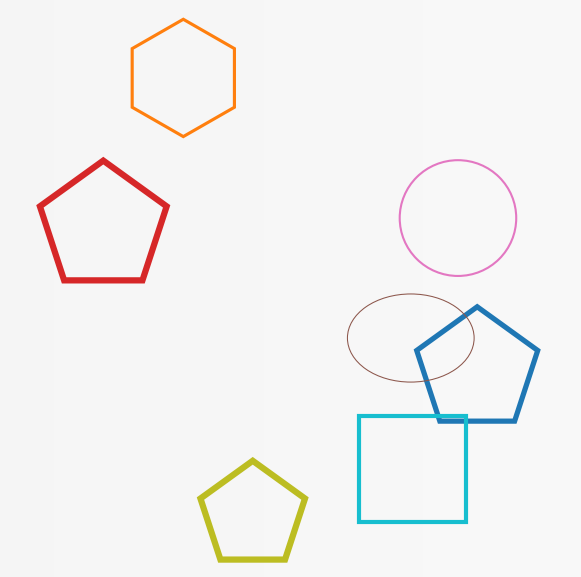[{"shape": "pentagon", "thickness": 2.5, "radius": 0.55, "center": [0.821, 0.358]}, {"shape": "hexagon", "thickness": 1.5, "radius": 0.51, "center": [0.315, 0.864]}, {"shape": "pentagon", "thickness": 3, "radius": 0.57, "center": [0.178, 0.606]}, {"shape": "oval", "thickness": 0.5, "radius": 0.54, "center": [0.707, 0.414]}, {"shape": "circle", "thickness": 1, "radius": 0.5, "center": [0.788, 0.622]}, {"shape": "pentagon", "thickness": 3, "radius": 0.47, "center": [0.435, 0.107]}, {"shape": "square", "thickness": 2, "radius": 0.46, "center": [0.71, 0.187]}]